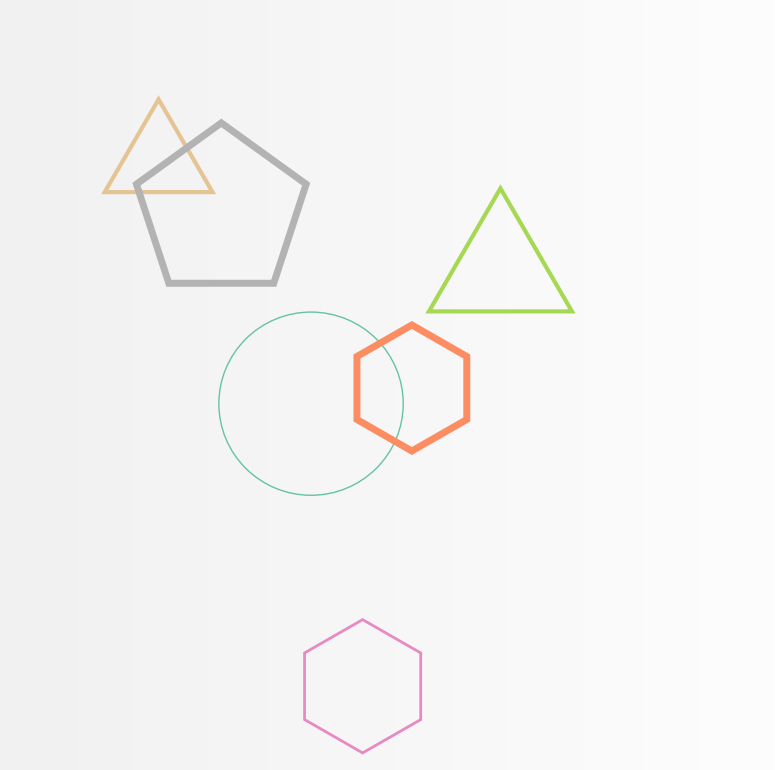[{"shape": "circle", "thickness": 0.5, "radius": 0.59, "center": [0.401, 0.476]}, {"shape": "hexagon", "thickness": 2.5, "radius": 0.41, "center": [0.531, 0.496]}, {"shape": "hexagon", "thickness": 1, "radius": 0.43, "center": [0.468, 0.109]}, {"shape": "triangle", "thickness": 1.5, "radius": 0.53, "center": [0.646, 0.649]}, {"shape": "triangle", "thickness": 1.5, "radius": 0.4, "center": [0.205, 0.791]}, {"shape": "pentagon", "thickness": 2.5, "radius": 0.58, "center": [0.286, 0.725]}]